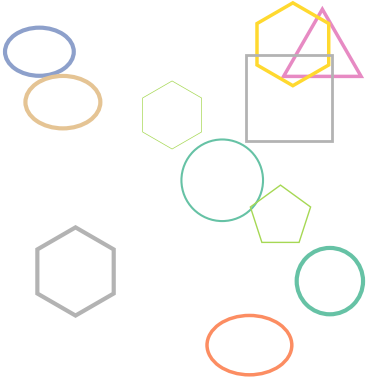[{"shape": "circle", "thickness": 3, "radius": 0.43, "center": [0.857, 0.27]}, {"shape": "circle", "thickness": 1.5, "radius": 0.53, "center": [0.577, 0.532]}, {"shape": "oval", "thickness": 2.5, "radius": 0.55, "center": [0.648, 0.104]}, {"shape": "oval", "thickness": 3, "radius": 0.45, "center": [0.102, 0.866]}, {"shape": "triangle", "thickness": 2.5, "radius": 0.58, "center": [0.837, 0.86]}, {"shape": "pentagon", "thickness": 1, "radius": 0.41, "center": [0.729, 0.437]}, {"shape": "hexagon", "thickness": 0.5, "radius": 0.44, "center": [0.447, 0.701]}, {"shape": "hexagon", "thickness": 2.5, "radius": 0.54, "center": [0.761, 0.885]}, {"shape": "oval", "thickness": 3, "radius": 0.49, "center": [0.163, 0.735]}, {"shape": "square", "thickness": 2, "radius": 0.56, "center": [0.751, 0.746]}, {"shape": "hexagon", "thickness": 3, "radius": 0.57, "center": [0.196, 0.295]}]